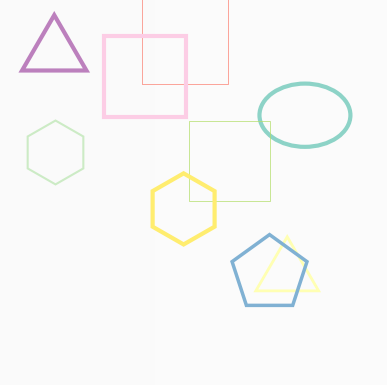[{"shape": "oval", "thickness": 3, "radius": 0.59, "center": [0.787, 0.701]}, {"shape": "triangle", "thickness": 2, "radius": 0.47, "center": [0.741, 0.291]}, {"shape": "square", "thickness": 0.5, "radius": 0.55, "center": [0.477, 0.894]}, {"shape": "pentagon", "thickness": 2.5, "radius": 0.51, "center": [0.696, 0.289]}, {"shape": "square", "thickness": 0.5, "radius": 0.52, "center": [0.591, 0.581]}, {"shape": "square", "thickness": 3, "radius": 0.53, "center": [0.374, 0.801]}, {"shape": "triangle", "thickness": 3, "radius": 0.48, "center": [0.14, 0.865]}, {"shape": "hexagon", "thickness": 1.5, "radius": 0.41, "center": [0.143, 0.604]}, {"shape": "hexagon", "thickness": 3, "radius": 0.46, "center": [0.474, 0.457]}]